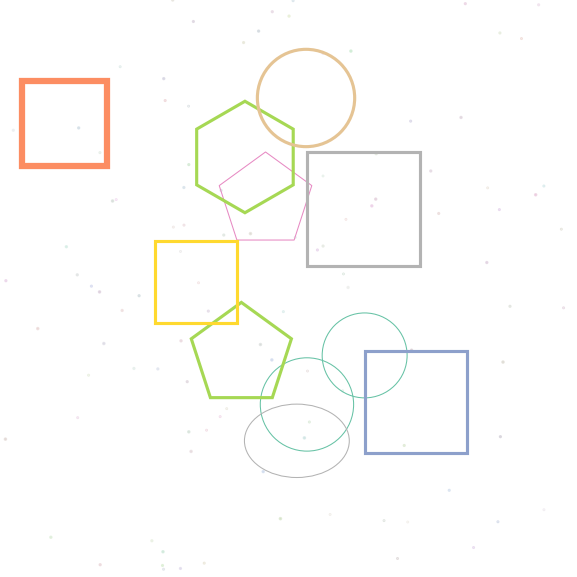[{"shape": "circle", "thickness": 0.5, "radius": 0.37, "center": [0.631, 0.384]}, {"shape": "circle", "thickness": 0.5, "radius": 0.4, "center": [0.532, 0.299]}, {"shape": "square", "thickness": 3, "radius": 0.37, "center": [0.112, 0.785]}, {"shape": "square", "thickness": 1.5, "radius": 0.44, "center": [0.72, 0.303]}, {"shape": "pentagon", "thickness": 0.5, "radius": 0.42, "center": [0.46, 0.652]}, {"shape": "hexagon", "thickness": 1.5, "radius": 0.48, "center": [0.424, 0.727]}, {"shape": "pentagon", "thickness": 1.5, "radius": 0.46, "center": [0.418, 0.384]}, {"shape": "square", "thickness": 1.5, "radius": 0.35, "center": [0.339, 0.511]}, {"shape": "circle", "thickness": 1.5, "radius": 0.42, "center": [0.53, 0.829]}, {"shape": "oval", "thickness": 0.5, "radius": 0.45, "center": [0.514, 0.236]}, {"shape": "square", "thickness": 1.5, "radius": 0.49, "center": [0.63, 0.637]}]